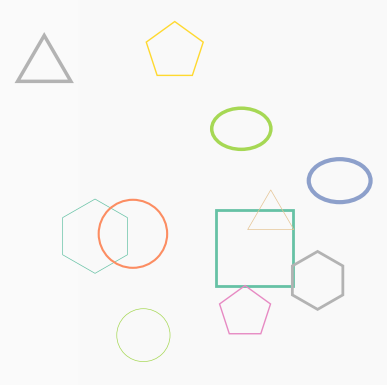[{"shape": "square", "thickness": 2, "radius": 0.49, "center": [0.657, 0.356]}, {"shape": "hexagon", "thickness": 0.5, "radius": 0.48, "center": [0.245, 0.386]}, {"shape": "circle", "thickness": 1.5, "radius": 0.44, "center": [0.343, 0.393]}, {"shape": "oval", "thickness": 3, "radius": 0.4, "center": [0.877, 0.531]}, {"shape": "pentagon", "thickness": 1, "radius": 0.35, "center": [0.632, 0.189]}, {"shape": "circle", "thickness": 0.5, "radius": 0.34, "center": [0.37, 0.129]}, {"shape": "oval", "thickness": 2.5, "radius": 0.38, "center": [0.623, 0.666]}, {"shape": "pentagon", "thickness": 1, "radius": 0.39, "center": [0.451, 0.867]}, {"shape": "triangle", "thickness": 0.5, "radius": 0.34, "center": [0.699, 0.438]}, {"shape": "hexagon", "thickness": 2, "radius": 0.38, "center": [0.82, 0.272]}, {"shape": "triangle", "thickness": 2.5, "radius": 0.4, "center": [0.114, 0.828]}]